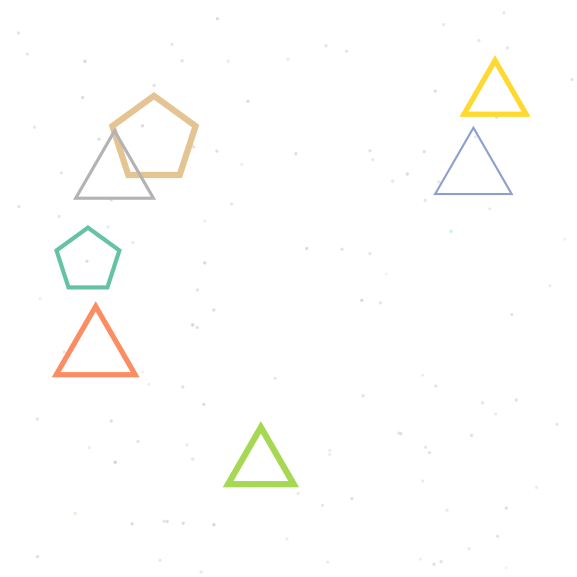[{"shape": "pentagon", "thickness": 2, "radius": 0.29, "center": [0.152, 0.548]}, {"shape": "triangle", "thickness": 2.5, "radius": 0.39, "center": [0.166, 0.39]}, {"shape": "triangle", "thickness": 1, "radius": 0.38, "center": [0.82, 0.701]}, {"shape": "triangle", "thickness": 3, "radius": 0.33, "center": [0.452, 0.194]}, {"shape": "triangle", "thickness": 2.5, "radius": 0.31, "center": [0.857, 0.832]}, {"shape": "pentagon", "thickness": 3, "radius": 0.38, "center": [0.267, 0.757]}, {"shape": "triangle", "thickness": 1.5, "radius": 0.39, "center": [0.198, 0.695]}]